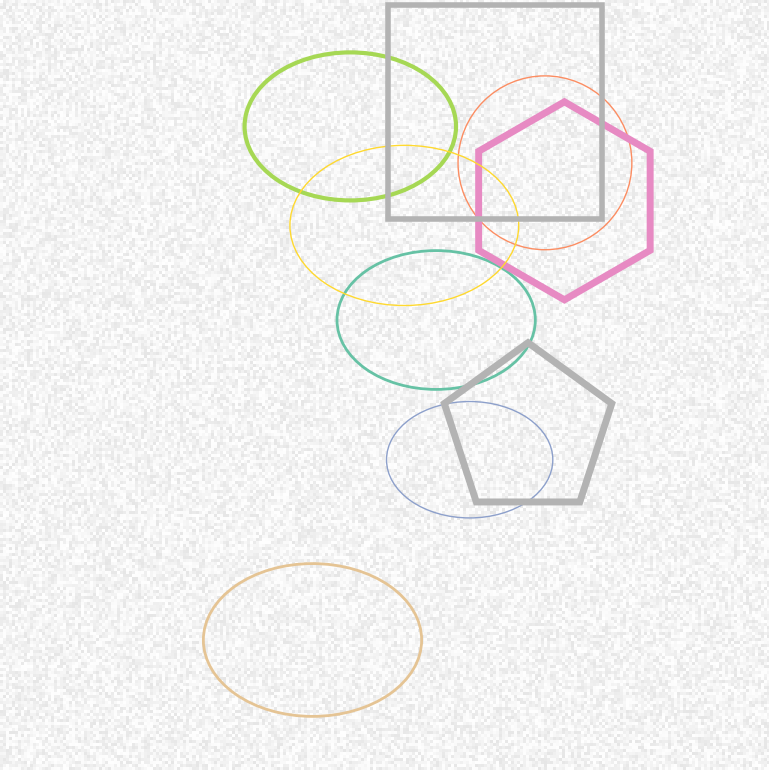[{"shape": "oval", "thickness": 1, "radius": 0.64, "center": [0.566, 0.584]}, {"shape": "circle", "thickness": 0.5, "radius": 0.56, "center": [0.708, 0.789]}, {"shape": "oval", "thickness": 0.5, "radius": 0.54, "center": [0.61, 0.403]}, {"shape": "hexagon", "thickness": 2.5, "radius": 0.64, "center": [0.733, 0.739]}, {"shape": "oval", "thickness": 1.5, "radius": 0.69, "center": [0.455, 0.836]}, {"shape": "oval", "thickness": 0.5, "radius": 0.74, "center": [0.525, 0.707]}, {"shape": "oval", "thickness": 1, "radius": 0.71, "center": [0.406, 0.169]}, {"shape": "square", "thickness": 2, "radius": 0.69, "center": [0.643, 0.854]}, {"shape": "pentagon", "thickness": 2.5, "radius": 0.57, "center": [0.686, 0.441]}]